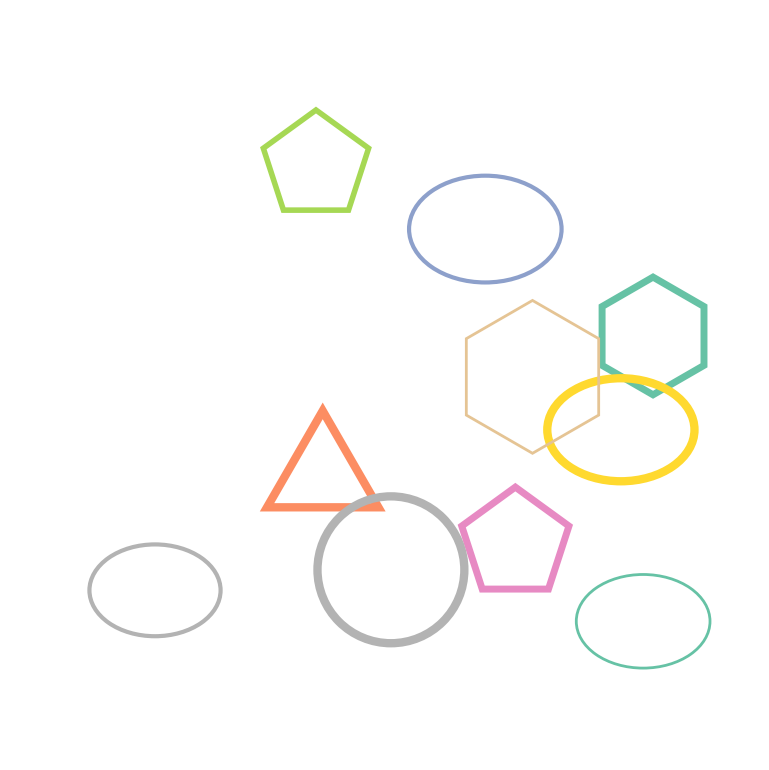[{"shape": "hexagon", "thickness": 2.5, "radius": 0.38, "center": [0.848, 0.564]}, {"shape": "oval", "thickness": 1, "radius": 0.43, "center": [0.835, 0.193]}, {"shape": "triangle", "thickness": 3, "radius": 0.42, "center": [0.419, 0.383]}, {"shape": "oval", "thickness": 1.5, "radius": 0.5, "center": [0.63, 0.703]}, {"shape": "pentagon", "thickness": 2.5, "radius": 0.37, "center": [0.669, 0.294]}, {"shape": "pentagon", "thickness": 2, "radius": 0.36, "center": [0.41, 0.785]}, {"shape": "oval", "thickness": 3, "radius": 0.48, "center": [0.806, 0.442]}, {"shape": "hexagon", "thickness": 1, "radius": 0.5, "center": [0.692, 0.511]}, {"shape": "oval", "thickness": 1.5, "radius": 0.43, "center": [0.201, 0.233]}, {"shape": "circle", "thickness": 3, "radius": 0.48, "center": [0.508, 0.26]}]